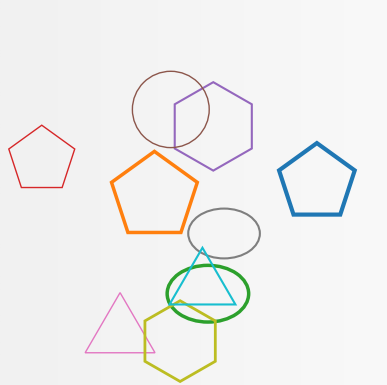[{"shape": "pentagon", "thickness": 3, "radius": 0.51, "center": [0.818, 0.526]}, {"shape": "pentagon", "thickness": 2.5, "radius": 0.58, "center": [0.398, 0.49]}, {"shape": "oval", "thickness": 2.5, "radius": 0.53, "center": [0.537, 0.237]}, {"shape": "pentagon", "thickness": 1, "radius": 0.45, "center": [0.108, 0.585]}, {"shape": "hexagon", "thickness": 1.5, "radius": 0.57, "center": [0.55, 0.672]}, {"shape": "circle", "thickness": 1, "radius": 0.5, "center": [0.441, 0.716]}, {"shape": "triangle", "thickness": 1, "radius": 0.52, "center": [0.31, 0.136]}, {"shape": "oval", "thickness": 1.5, "radius": 0.46, "center": [0.578, 0.394]}, {"shape": "hexagon", "thickness": 2, "radius": 0.52, "center": [0.465, 0.114]}, {"shape": "triangle", "thickness": 1.5, "radius": 0.49, "center": [0.522, 0.258]}]